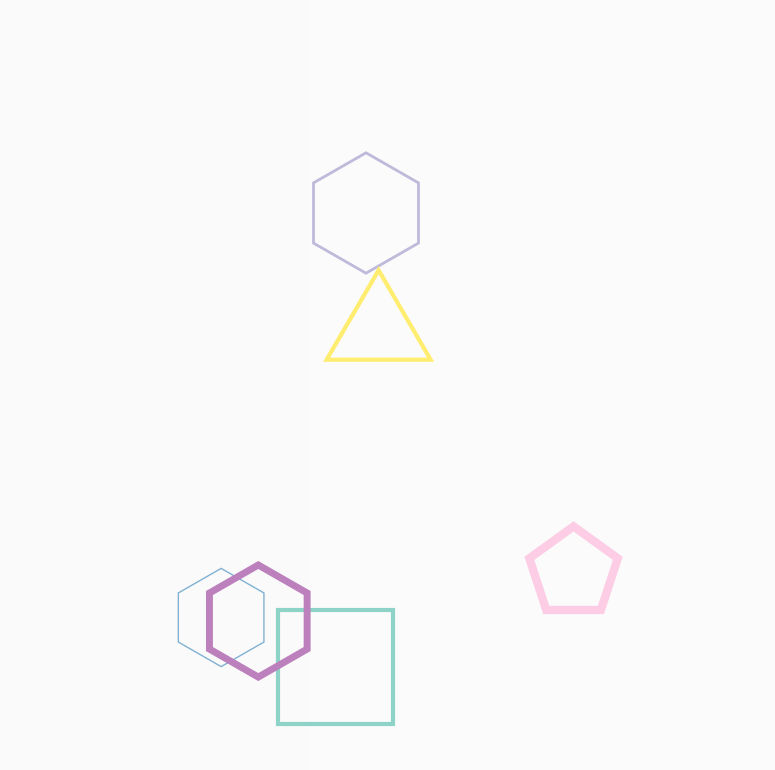[{"shape": "square", "thickness": 1.5, "radius": 0.37, "center": [0.433, 0.133]}, {"shape": "hexagon", "thickness": 1, "radius": 0.39, "center": [0.472, 0.723]}, {"shape": "hexagon", "thickness": 0.5, "radius": 0.32, "center": [0.285, 0.198]}, {"shape": "pentagon", "thickness": 3, "radius": 0.3, "center": [0.74, 0.256]}, {"shape": "hexagon", "thickness": 2.5, "radius": 0.36, "center": [0.333, 0.193]}, {"shape": "triangle", "thickness": 1.5, "radius": 0.39, "center": [0.489, 0.572]}]